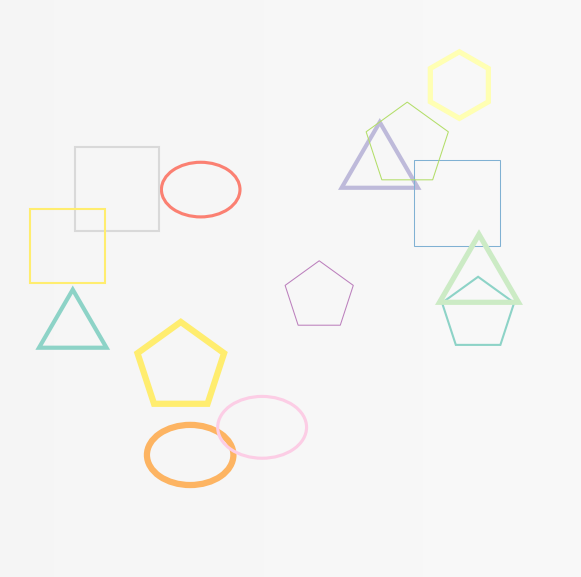[{"shape": "pentagon", "thickness": 1, "radius": 0.33, "center": [0.823, 0.455]}, {"shape": "triangle", "thickness": 2, "radius": 0.34, "center": [0.125, 0.431]}, {"shape": "hexagon", "thickness": 2.5, "radius": 0.29, "center": [0.79, 0.852]}, {"shape": "triangle", "thickness": 2, "radius": 0.38, "center": [0.653, 0.712]}, {"shape": "oval", "thickness": 1.5, "radius": 0.34, "center": [0.345, 0.671]}, {"shape": "square", "thickness": 0.5, "radius": 0.37, "center": [0.786, 0.648]}, {"shape": "oval", "thickness": 3, "radius": 0.37, "center": [0.327, 0.211]}, {"shape": "pentagon", "thickness": 0.5, "radius": 0.37, "center": [0.701, 0.748]}, {"shape": "oval", "thickness": 1.5, "radius": 0.38, "center": [0.451, 0.259]}, {"shape": "square", "thickness": 1, "radius": 0.36, "center": [0.201, 0.672]}, {"shape": "pentagon", "thickness": 0.5, "radius": 0.31, "center": [0.549, 0.486]}, {"shape": "triangle", "thickness": 2.5, "radius": 0.39, "center": [0.824, 0.515]}, {"shape": "pentagon", "thickness": 3, "radius": 0.39, "center": [0.311, 0.363]}, {"shape": "square", "thickness": 1, "radius": 0.32, "center": [0.116, 0.573]}]